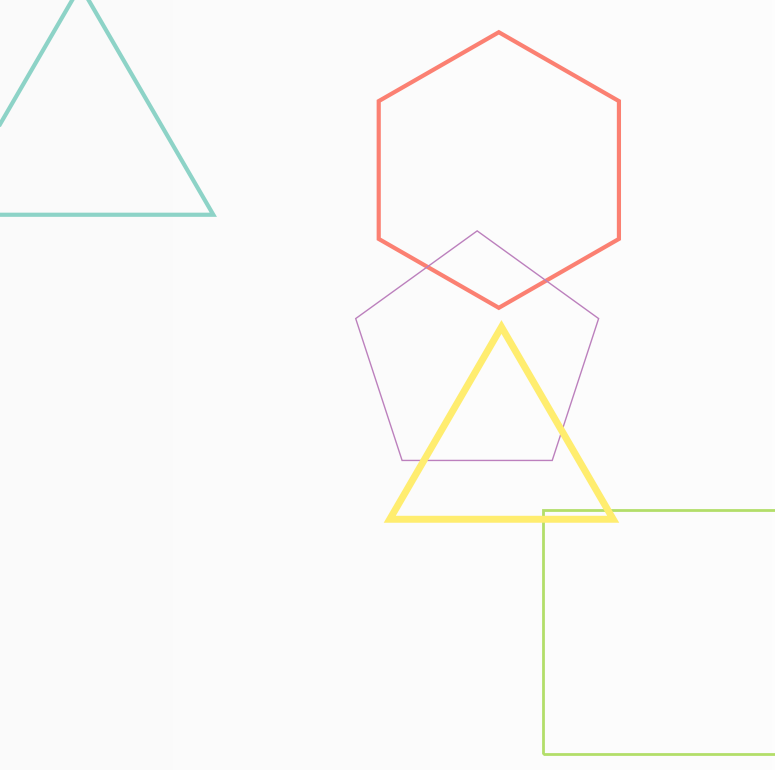[{"shape": "triangle", "thickness": 1.5, "radius": 0.99, "center": [0.104, 0.82]}, {"shape": "hexagon", "thickness": 1.5, "radius": 0.89, "center": [0.644, 0.779]}, {"shape": "square", "thickness": 1, "radius": 0.79, "center": [0.86, 0.18]}, {"shape": "pentagon", "thickness": 0.5, "radius": 0.82, "center": [0.616, 0.535]}, {"shape": "triangle", "thickness": 2.5, "radius": 0.83, "center": [0.647, 0.409]}]